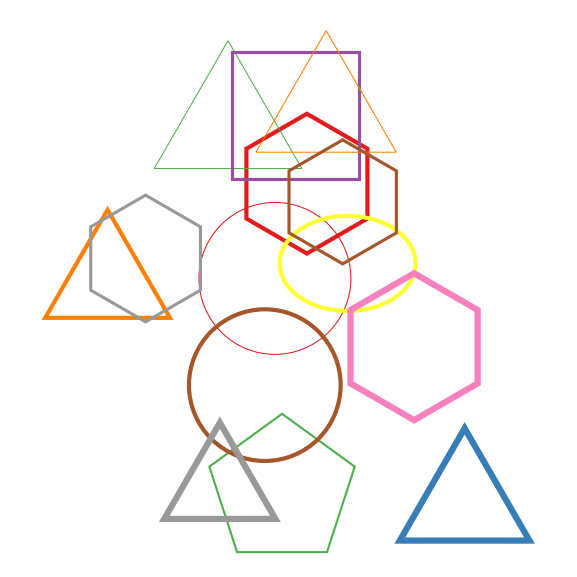[{"shape": "circle", "thickness": 0.5, "radius": 0.66, "center": [0.476, 0.517]}, {"shape": "hexagon", "thickness": 2, "radius": 0.6, "center": [0.531, 0.681]}, {"shape": "triangle", "thickness": 3, "radius": 0.65, "center": [0.805, 0.128]}, {"shape": "triangle", "thickness": 0.5, "radius": 0.74, "center": [0.395, 0.781]}, {"shape": "pentagon", "thickness": 1, "radius": 0.66, "center": [0.488, 0.15]}, {"shape": "square", "thickness": 1.5, "radius": 0.55, "center": [0.511, 0.799]}, {"shape": "triangle", "thickness": 0.5, "radius": 0.7, "center": [0.565, 0.806]}, {"shape": "triangle", "thickness": 2, "radius": 0.62, "center": [0.186, 0.511]}, {"shape": "oval", "thickness": 2, "radius": 0.59, "center": [0.602, 0.543]}, {"shape": "hexagon", "thickness": 1.5, "radius": 0.54, "center": [0.593, 0.65]}, {"shape": "circle", "thickness": 2, "radius": 0.66, "center": [0.459, 0.332]}, {"shape": "hexagon", "thickness": 3, "radius": 0.64, "center": [0.717, 0.399]}, {"shape": "hexagon", "thickness": 1.5, "radius": 0.55, "center": [0.252, 0.552]}, {"shape": "triangle", "thickness": 3, "radius": 0.56, "center": [0.381, 0.156]}]